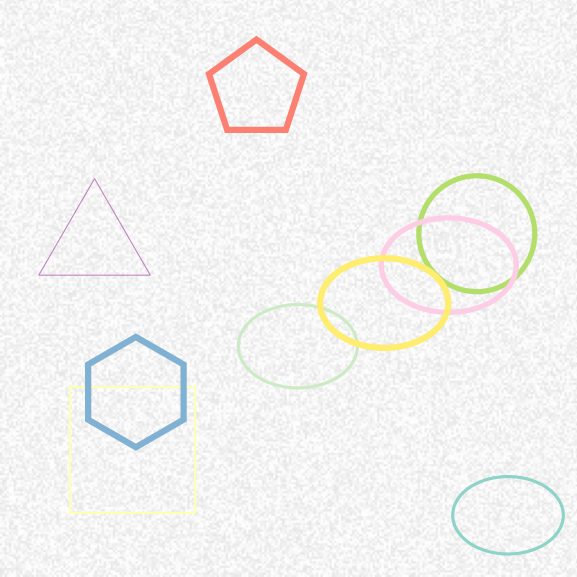[{"shape": "oval", "thickness": 1.5, "radius": 0.48, "center": [0.88, 0.107]}, {"shape": "square", "thickness": 1, "radius": 0.54, "center": [0.229, 0.22]}, {"shape": "pentagon", "thickness": 3, "radius": 0.43, "center": [0.444, 0.844]}, {"shape": "hexagon", "thickness": 3, "radius": 0.48, "center": [0.235, 0.32]}, {"shape": "circle", "thickness": 2.5, "radius": 0.5, "center": [0.826, 0.594]}, {"shape": "oval", "thickness": 2.5, "radius": 0.58, "center": [0.777, 0.54]}, {"shape": "triangle", "thickness": 0.5, "radius": 0.56, "center": [0.164, 0.578]}, {"shape": "oval", "thickness": 1.5, "radius": 0.52, "center": [0.516, 0.4]}, {"shape": "oval", "thickness": 3, "radius": 0.55, "center": [0.665, 0.474]}]